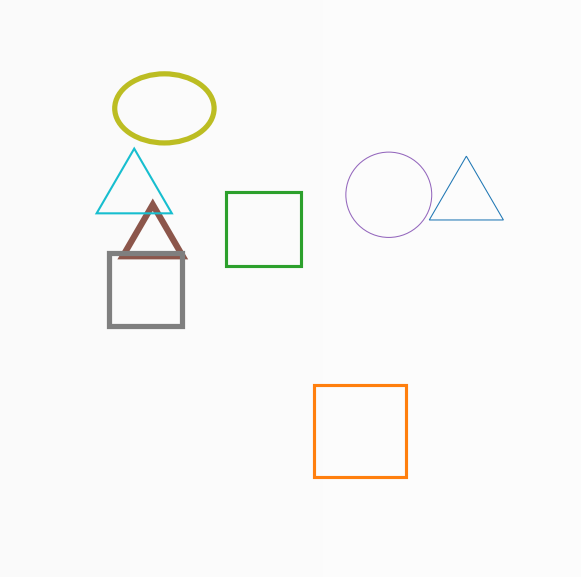[{"shape": "triangle", "thickness": 0.5, "radius": 0.37, "center": [0.802, 0.655]}, {"shape": "square", "thickness": 1.5, "radius": 0.4, "center": [0.619, 0.253]}, {"shape": "square", "thickness": 1.5, "radius": 0.32, "center": [0.453, 0.603]}, {"shape": "circle", "thickness": 0.5, "radius": 0.37, "center": [0.669, 0.662]}, {"shape": "triangle", "thickness": 3, "radius": 0.3, "center": [0.263, 0.585]}, {"shape": "square", "thickness": 2.5, "radius": 0.31, "center": [0.25, 0.498]}, {"shape": "oval", "thickness": 2.5, "radius": 0.43, "center": [0.283, 0.811]}, {"shape": "triangle", "thickness": 1, "radius": 0.37, "center": [0.231, 0.667]}]